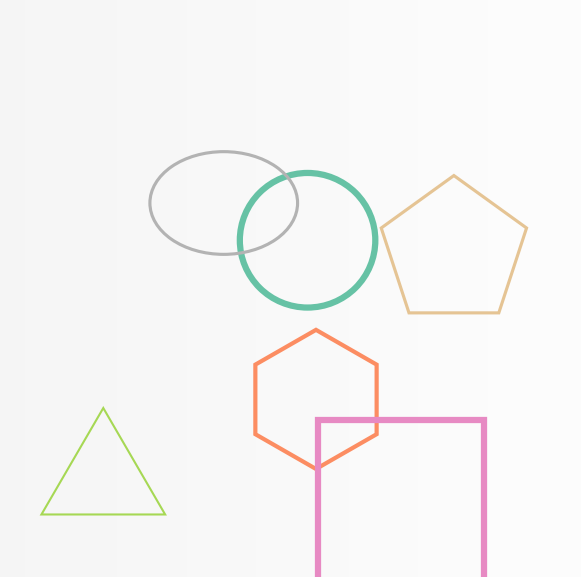[{"shape": "circle", "thickness": 3, "radius": 0.58, "center": [0.529, 0.583]}, {"shape": "hexagon", "thickness": 2, "radius": 0.6, "center": [0.544, 0.308]}, {"shape": "square", "thickness": 3, "radius": 0.72, "center": [0.69, 0.129]}, {"shape": "triangle", "thickness": 1, "radius": 0.61, "center": [0.178, 0.17]}, {"shape": "pentagon", "thickness": 1.5, "radius": 0.66, "center": [0.781, 0.564]}, {"shape": "oval", "thickness": 1.5, "radius": 0.64, "center": [0.385, 0.648]}]